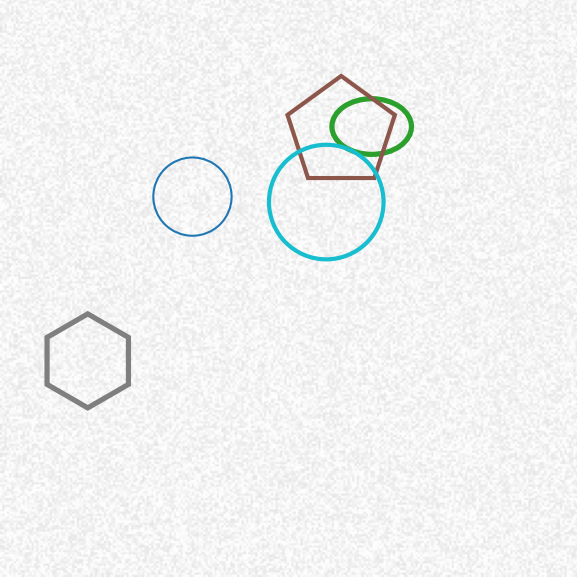[{"shape": "circle", "thickness": 1, "radius": 0.34, "center": [0.333, 0.659]}, {"shape": "oval", "thickness": 2.5, "radius": 0.34, "center": [0.644, 0.78]}, {"shape": "pentagon", "thickness": 2, "radius": 0.49, "center": [0.591, 0.77]}, {"shape": "hexagon", "thickness": 2.5, "radius": 0.41, "center": [0.152, 0.374]}, {"shape": "circle", "thickness": 2, "radius": 0.5, "center": [0.565, 0.649]}]